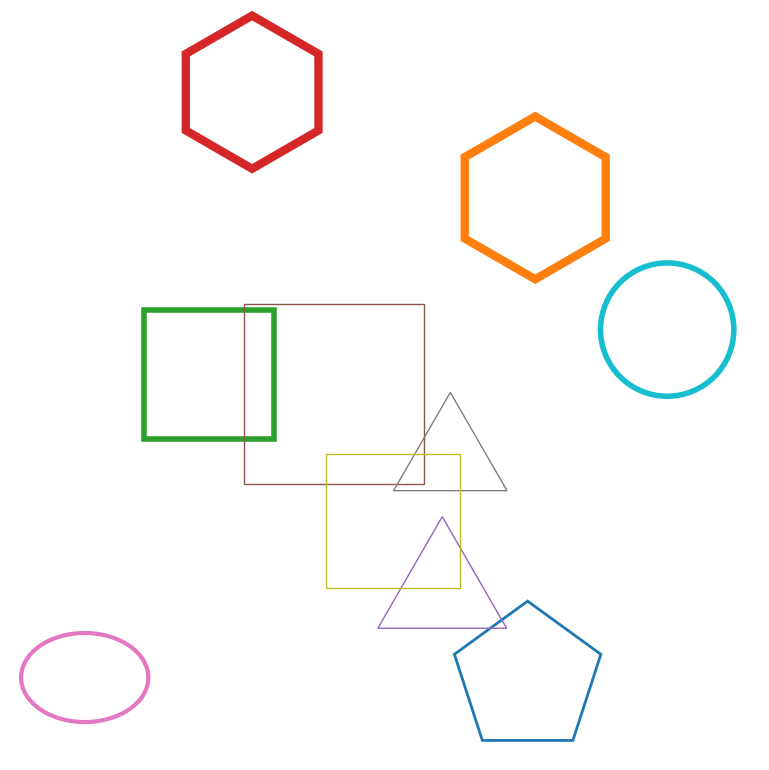[{"shape": "pentagon", "thickness": 1, "radius": 0.5, "center": [0.685, 0.119]}, {"shape": "hexagon", "thickness": 3, "radius": 0.53, "center": [0.695, 0.743]}, {"shape": "square", "thickness": 2, "radius": 0.42, "center": [0.272, 0.514]}, {"shape": "hexagon", "thickness": 3, "radius": 0.5, "center": [0.327, 0.88]}, {"shape": "triangle", "thickness": 0.5, "radius": 0.48, "center": [0.574, 0.232]}, {"shape": "square", "thickness": 0.5, "radius": 0.58, "center": [0.434, 0.488]}, {"shape": "oval", "thickness": 1.5, "radius": 0.41, "center": [0.11, 0.12]}, {"shape": "triangle", "thickness": 0.5, "radius": 0.43, "center": [0.585, 0.405]}, {"shape": "square", "thickness": 0.5, "radius": 0.43, "center": [0.511, 0.324]}, {"shape": "circle", "thickness": 2, "radius": 0.43, "center": [0.866, 0.572]}]